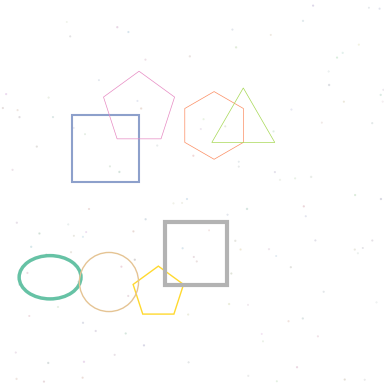[{"shape": "oval", "thickness": 2.5, "radius": 0.4, "center": [0.13, 0.28]}, {"shape": "hexagon", "thickness": 0.5, "radius": 0.44, "center": [0.556, 0.674]}, {"shape": "square", "thickness": 1.5, "radius": 0.44, "center": [0.273, 0.615]}, {"shape": "pentagon", "thickness": 0.5, "radius": 0.49, "center": [0.361, 0.718]}, {"shape": "triangle", "thickness": 0.5, "radius": 0.47, "center": [0.632, 0.677]}, {"shape": "pentagon", "thickness": 1, "radius": 0.34, "center": [0.411, 0.24]}, {"shape": "circle", "thickness": 1, "radius": 0.38, "center": [0.283, 0.268]}, {"shape": "square", "thickness": 3, "radius": 0.4, "center": [0.509, 0.342]}]